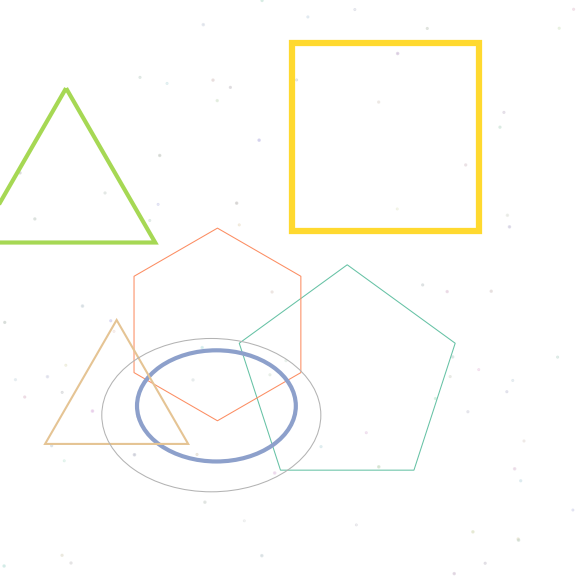[{"shape": "pentagon", "thickness": 0.5, "radius": 0.98, "center": [0.601, 0.344]}, {"shape": "hexagon", "thickness": 0.5, "radius": 0.83, "center": [0.377, 0.437]}, {"shape": "oval", "thickness": 2, "radius": 0.69, "center": [0.375, 0.296]}, {"shape": "triangle", "thickness": 2, "radius": 0.89, "center": [0.114, 0.668]}, {"shape": "square", "thickness": 3, "radius": 0.81, "center": [0.668, 0.762]}, {"shape": "triangle", "thickness": 1, "radius": 0.72, "center": [0.202, 0.302]}, {"shape": "oval", "thickness": 0.5, "radius": 0.95, "center": [0.366, 0.28]}]